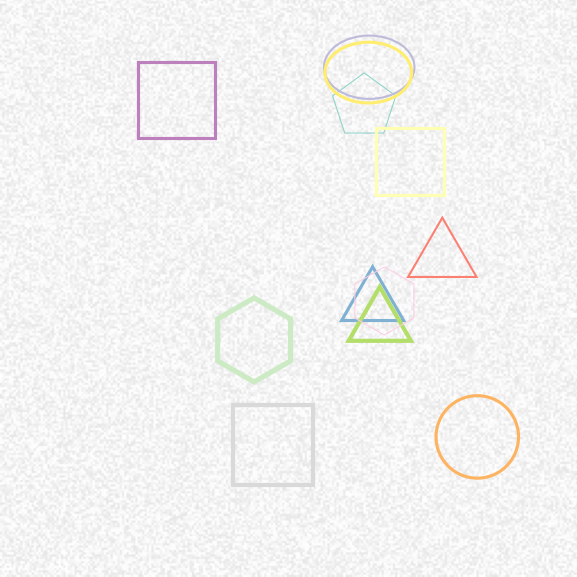[{"shape": "pentagon", "thickness": 0.5, "radius": 0.29, "center": [0.631, 0.815]}, {"shape": "square", "thickness": 1.5, "radius": 0.29, "center": [0.71, 0.719]}, {"shape": "oval", "thickness": 1, "radius": 0.39, "center": [0.639, 0.883]}, {"shape": "triangle", "thickness": 1, "radius": 0.34, "center": [0.766, 0.554]}, {"shape": "triangle", "thickness": 1.5, "radius": 0.31, "center": [0.645, 0.475]}, {"shape": "circle", "thickness": 1.5, "radius": 0.36, "center": [0.826, 0.243]}, {"shape": "triangle", "thickness": 2, "radius": 0.31, "center": [0.658, 0.44]}, {"shape": "hexagon", "thickness": 0.5, "radius": 0.29, "center": [0.666, 0.478]}, {"shape": "square", "thickness": 2, "radius": 0.35, "center": [0.472, 0.229]}, {"shape": "square", "thickness": 1.5, "radius": 0.33, "center": [0.306, 0.826]}, {"shape": "hexagon", "thickness": 2.5, "radius": 0.36, "center": [0.44, 0.411]}, {"shape": "oval", "thickness": 1.5, "radius": 0.38, "center": [0.638, 0.873]}]